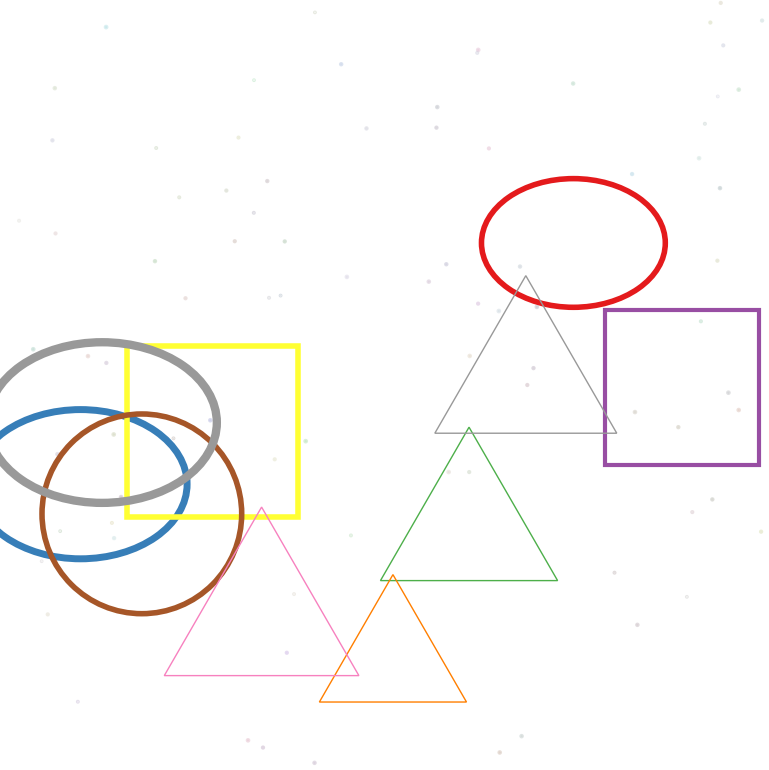[{"shape": "oval", "thickness": 2, "radius": 0.6, "center": [0.745, 0.684]}, {"shape": "oval", "thickness": 2.5, "radius": 0.69, "center": [0.105, 0.371]}, {"shape": "triangle", "thickness": 0.5, "radius": 0.66, "center": [0.609, 0.312]}, {"shape": "square", "thickness": 1.5, "radius": 0.5, "center": [0.886, 0.497]}, {"shape": "triangle", "thickness": 0.5, "radius": 0.55, "center": [0.51, 0.143]}, {"shape": "square", "thickness": 2, "radius": 0.56, "center": [0.276, 0.44]}, {"shape": "circle", "thickness": 2, "radius": 0.65, "center": [0.184, 0.333]}, {"shape": "triangle", "thickness": 0.5, "radius": 0.73, "center": [0.34, 0.196]}, {"shape": "oval", "thickness": 3, "radius": 0.75, "center": [0.133, 0.451]}, {"shape": "triangle", "thickness": 0.5, "radius": 0.68, "center": [0.683, 0.506]}]